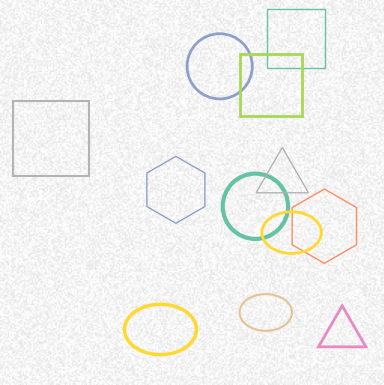[{"shape": "circle", "thickness": 3, "radius": 0.42, "center": [0.663, 0.464]}, {"shape": "square", "thickness": 1, "radius": 0.38, "center": [0.768, 0.9]}, {"shape": "hexagon", "thickness": 1, "radius": 0.48, "center": [0.842, 0.413]}, {"shape": "circle", "thickness": 2, "radius": 0.42, "center": [0.571, 0.828]}, {"shape": "hexagon", "thickness": 1, "radius": 0.43, "center": [0.457, 0.507]}, {"shape": "triangle", "thickness": 2, "radius": 0.36, "center": [0.889, 0.135]}, {"shape": "square", "thickness": 2, "radius": 0.4, "center": [0.703, 0.78]}, {"shape": "oval", "thickness": 2.5, "radius": 0.47, "center": [0.417, 0.144]}, {"shape": "oval", "thickness": 2, "radius": 0.39, "center": [0.757, 0.396]}, {"shape": "oval", "thickness": 1.5, "radius": 0.34, "center": [0.69, 0.188]}, {"shape": "triangle", "thickness": 1, "radius": 0.39, "center": [0.733, 0.538]}, {"shape": "square", "thickness": 1.5, "radius": 0.49, "center": [0.133, 0.64]}]